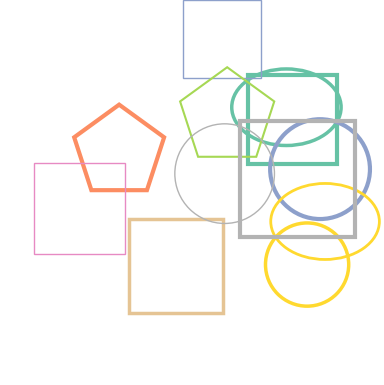[{"shape": "oval", "thickness": 2.5, "radius": 0.71, "center": [0.744, 0.721]}, {"shape": "square", "thickness": 3, "radius": 0.58, "center": [0.761, 0.689]}, {"shape": "pentagon", "thickness": 3, "radius": 0.61, "center": [0.309, 0.605]}, {"shape": "circle", "thickness": 3, "radius": 0.65, "center": [0.831, 0.561]}, {"shape": "square", "thickness": 1, "radius": 0.51, "center": [0.576, 0.899]}, {"shape": "square", "thickness": 1, "radius": 0.59, "center": [0.207, 0.459]}, {"shape": "pentagon", "thickness": 1.5, "radius": 0.64, "center": [0.59, 0.697]}, {"shape": "oval", "thickness": 2, "radius": 0.71, "center": [0.844, 0.425]}, {"shape": "circle", "thickness": 2.5, "radius": 0.54, "center": [0.798, 0.313]}, {"shape": "square", "thickness": 2.5, "radius": 0.61, "center": [0.456, 0.309]}, {"shape": "square", "thickness": 3, "radius": 0.75, "center": [0.773, 0.535]}, {"shape": "circle", "thickness": 1, "radius": 0.65, "center": [0.583, 0.549]}]